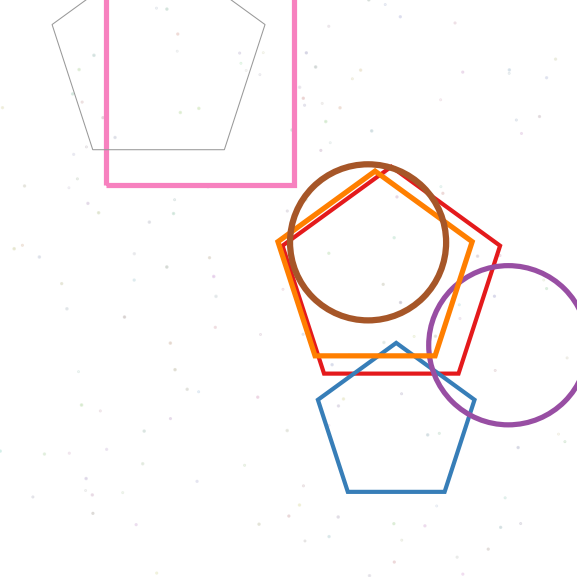[{"shape": "pentagon", "thickness": 2, "radius": 0.99, "center": [0.678, 0.512]}, {"shape": "pentagon", "thickness": 2, "radius": 0.71, "center": [0.686, 0.263]}, {"shape": "circle", "thickness": 2.5, "radius": 0.69, "center": [0.88, 0.401]}, {"shape": "pentagon", "thickness": 2.5, "radius": 0.88, "center": [0.649, 0.526]}, {"shape": "circle", "thickness": 3, "radius": 0.68, "center": [0.637, 0.579]}, {"shape": "square", "thickness": 2.5, "radius": 0.82, "center": [0.346, 0.841]}, {"shape": "pentagon", "thickness": 0.5, "radius": 0.97, "center": [0.275, 0.897]}]